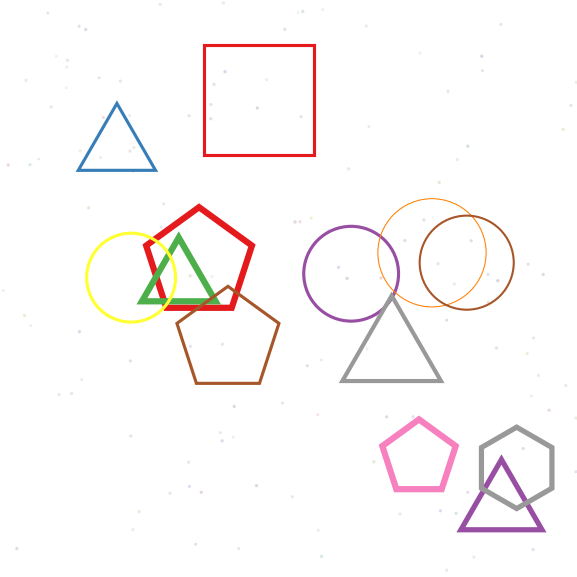[{"shape": "pentagon", "thickness": 3, "radius": 0.48, "center": [0.345, 0.544]}, {"shape": "square", "thickness": 1.5, "radius": 0.48, "center": [0.449, 0.826]}, {"shape": "triangle", "thickness": 1.5, "radius": 0.39, "center": [0.202, 0.743]}, {"shape": "triangle", "thickness": 3, "radius": 0.37, "center": [0.31, 0.514]}, {"shape": "circle", "thickness": 1.5, "radius": 0.41, "center": [0.608, 0.525]}, {"shape": "triangle", "thickness": 2.5, "radius": 0.41, "center": [0.868, 0.122]}, {"shape": "circle", "thickness": 0.5, "radius": 0.47, "center": [0.748, 0.561]}, {"shape": "circle", "thickness": 1.5, "radius": 0.38, "center": [0.227, 0.518]}, {"shape": "pentagon", "thickness": 1.5, "radius": 0.46, "center": [0.395, 0.41]}, {"shape": "circle", "thickness": 1, "radius": 0.41, "center": [0.808, 0.544]}, {"shape": "pentagon", "thickness": 3, "radius": 0.33, "center": [0.726, 0.206]}, {"shape": "triangle", "thickness": 2, "radius": 0.49, "center": [0.678, 0.389]}, {"shape": "hexagon", "thickness": 2.5, "radius": 0.35, "center": [0.895, 0.189]}]